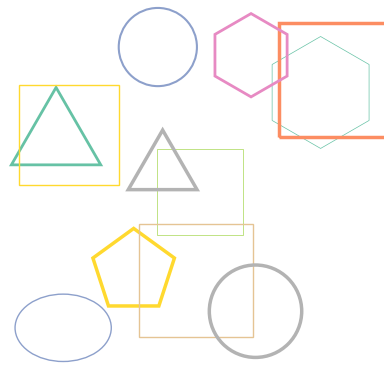[{"shape": "triangle", "thickness": 2, "radius": 0.67, "center": [0.146, 0.639]}, {"shape": "hexagon", "thickness": 0.5, "radius": 0.73, "center": [0.833, 0.76]}, {"shape": "square", "thickness": 2.5, "radius": 0.74, "center": [0.872, 0.792]}, {"shape": "circle", "thickness": 1.5, "radius": 0.51, "center": [0.41, 0.878]}, {"shape": "oval", "thickness": 1, "radius": 0.62, "center": [0.164, 0.149]}, {"shape": "hexagon", "thickness": 2, "radius": 0.54, "center": [0.652, 0.857]}, {"shape": "square", "thickness": 0.5, "radius": 0.56, "center": [0.519, 0.502]}, {"shape": "pentagon", "thickness": 2.5, "radius": 0.56, "center": [0.347, 0.295]}, {"shape": "square", "thickness": 1, "radius": 0.65, "center": [0.18, 0.65]}, {"shape": "square", "thickness": 1, "radius": 0.74, "center": [0.509, 0.272]}, {"shape": "circle", "thickness": 2.5, "radius": 0.6, "center": [0.664, 0.192]}, {"shape": "triangle", "thickness": 2.5, "radius": 0.52, "center": [0.422, 0.559]}]